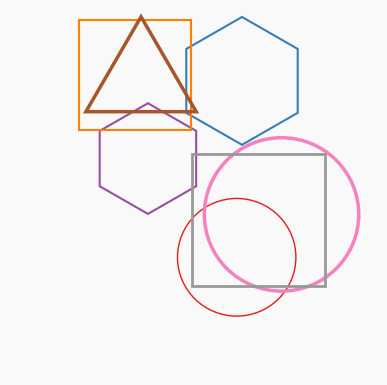[{"shape": "circle", "thickness": 1, "radius": 0.76, "center": [0.611, 0.332]}, {"shape": "hexagon", "thickness": 1.5, "radius": 0.83, "center": [0.625, 0.79]}, {"shape": "hexagon", "thickness": 1.5, "radius": 0.72, "center": [0.382, 0.588]}, {"shape": "square", "thickness": 1.5, "radius": 0.72, "center": [0.349, 0.805]}, {"shape": "triangle", "thickness": 2.5, "radius": 0.82, "center": [0.364, 0.792]}, {"shape": "circle", "thickness": 2.5, "radius": 1.0, "center": [0.727, 0.443]}, {"shape": "square", "thickness": 2, "radius": 0.86, "center": [0.667, 0.428]}]